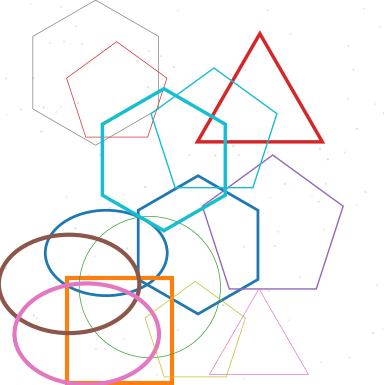[{"shape": "oval", "thickness": 2, "radius": 0.79, "center": [0.276, 0.343]}, {"shape": "hexagon", "thickness": 2, "radius": 0.9, "center": [0.514, 0.364]}, {"shape": "square", "thickness": 3, "radius": 0.68, "center": [0.31, 0.141]}, {"shape": "circle", "thickness": 0.5, "radius": 0.92, "center": [0.389, 0.254]}, {"shape": "pentagon", "thickness": 0.5, "radius": 0.68, "center": [0.303, 0.755]}, {"shape": "triangle", "thickness": 2.5, "radius": 0.94, "center": [0.675, 0.725]}, {"shape": "pentagon", "thickness": 1, "radius": 0.96, "center": [0.708, 0.405]}, {"shape": "oval", "thickness": 3, "radius": 0.91, "center": [0.179, 0.263]}, {"shape": "oval", "thickness": 3, "radius": 0.94, "center": [0.225, 0.132]}, {"shape": "triangle", "thickness": 0.5, "radius": 0.74, "center": [0.673, 0.101]}, {"shape": "hexagon", "thickness": 0.5, "radius": 0.94, "center": [0.249, 0.811]}, {"shape": "pentagon", "thickness": 0.5, "radius": 0.69, "center": [0.507, 0.132]}, {"shape": "hexagon", "thickness": 2.5, "radius": 0.92, "center": [0.426, 0.585]}, {"shape": "pentagon", "thickness": 1, "radius": 0.86, "center": [0.556, 0.652]}]